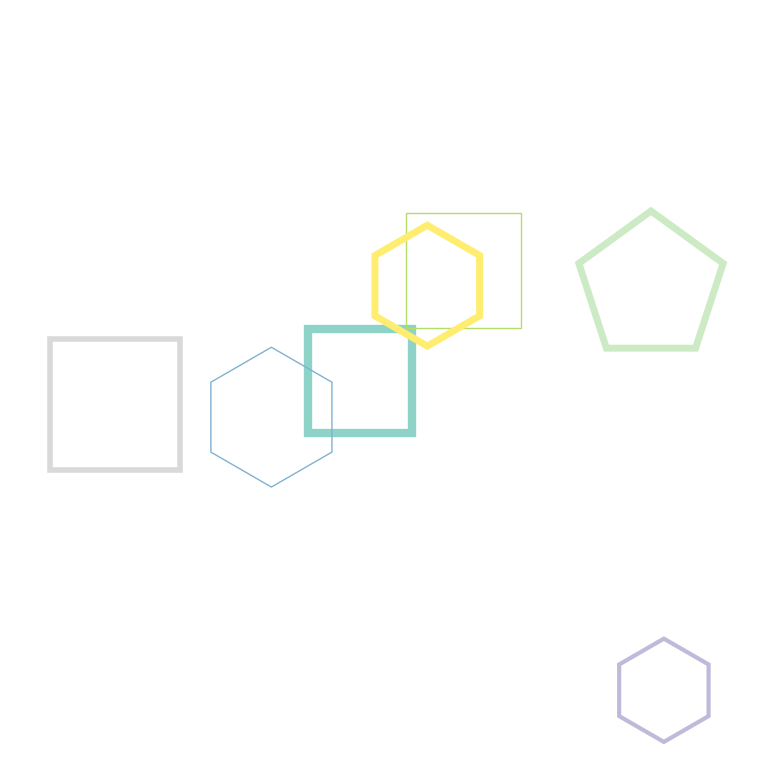[{"shape": "square", "thickness": 3, "radius": 0.34, "center": [0.468, 0.506]}, {"shape": "hexagon", "thickness": 1.5, "radius": 0.34, "center": [0.862, 0.104]}, {"shape": "hexagon", "thickness": 0.5, "radius": 0.45, "center": [0.352, 0.458]}, {"shape": "square", "thickness": 0.5, "radius": 0.37, "center": [0.602, 0.648]}, {"shape": "square", "thickness": 2, "radius": 0.42, "center": [0.149, 0.474]}, {"shape": "pentagon", "thickness": 2.5, "radius": 0.49, "center": [0.845, 0.628]}, {"shape": "hexagon", "thickness": 2.5, "radius": 0.39, "center": [0.555, 0.629]}]